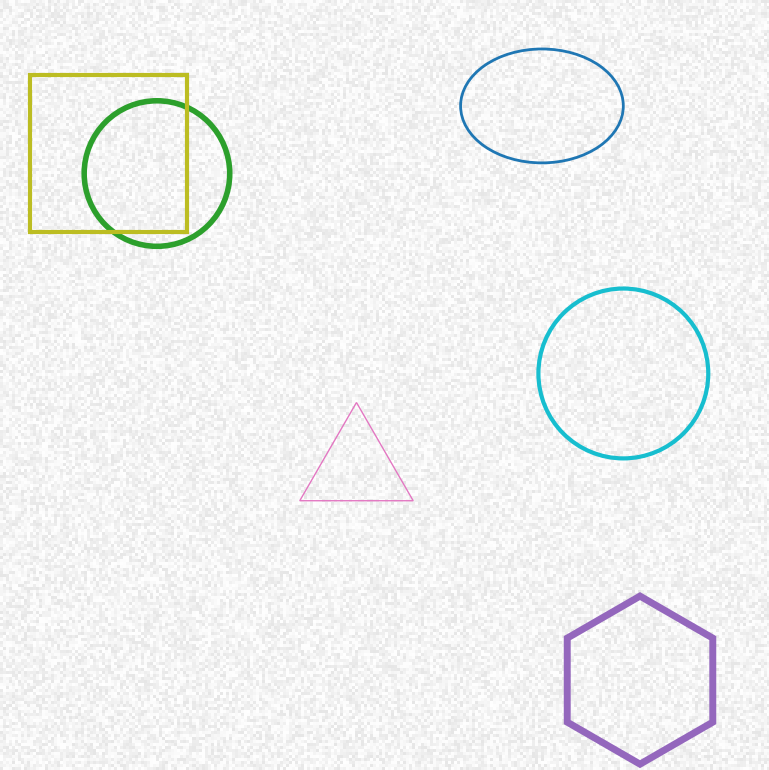[{"shape": "oval", "thickness": 1, "radius": 0.53, "center": [0.704, 0.862]}, {"shape": "circle", "thickness": 2, "radius": 0.47, "center": [0.204, 0.775]}, {"shape": "hexagon", "thickness": 2.5, "radius": 0.55, "center": [0.831, 0.117]}, {"shape": "triangle", "thickness": 0.5, "radius": 0.43, "center": [0.463, 0.392]}, {"shape": "square", "thickness": 1.5, "radius": 0.51, "center": [0.141, 0.8]}, {"shape": "circle", "thickness": 1.5, "radius": 0.55, "center": [0.81, 0.515]}]